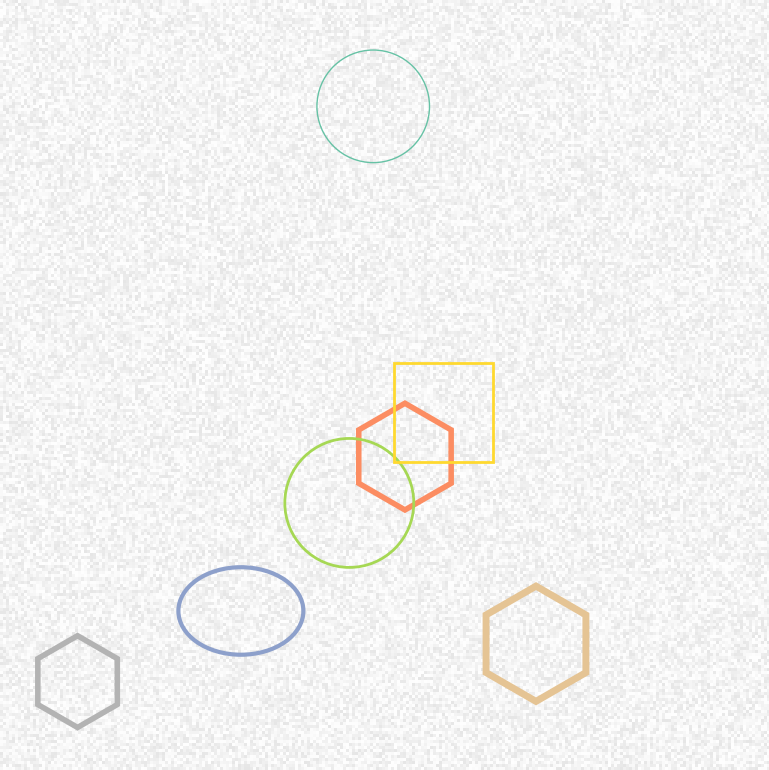[{"shape": "circle", "thickness": 0.5, "radius": 0.37, "center": [0.485, 0.862]}, {"shape": "hexagon", "thickness": 2, "radius": 0.35, "center": [0.526, 0.407]}, {"shape": "oval", "thickness": 1.5, "radius": 0.41, "center": [0.313, 0.207]}, {"shape": "circle", "thickness": 1, "radius": 0.42, "center": [0.454, 0.347]}, {"shape": "square", "thickness": 1, "radius": 0.32, "center": [0.576, 0.465]}, {"shape": "hexagon", "thickness": 2.5, "radius": 0.37, "center": [0.696, 0.164]}, {"shape": "hexagon", "thickness": 2, "radius": 0.3, "center": [0.101, 0.115]}]